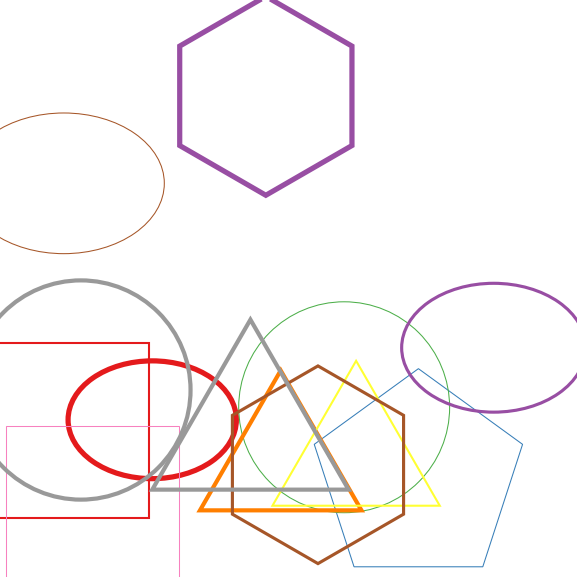[{"shape": "oval", "thickness": 2.5, "radius": 0.73, "center": [0.264, 0.272]}, {"shape": "square", "thickness": 1, "radius": 0.76, "center": [0.106, 0.254]}, {"shape": "pentagon", "thickness": 0.5, "radius": 0.95, "center": [0.725, 0.171]}, {"shape": "circle", "thickness": 0.5, "radius": 0.91, "center": [0.596, 0.294]}, {"shape": "oval", "thickness": 1.5, "radius": 0.8, "center": [0.855, 0.397]}, {"shape": "hexagon", "thickness": 2.5, "radius": 0.86, "center": [0.46, 0.833]}, {"shape": "triangle", "thickness": 2, "radius": 0.81, "center": [0.486, 0.196]}, {"shape": "triangle", "thickness": 1, "radius": 0.84, "center": [0.617, 0.207]}, {"shape": "oval", "thickness": 0.5, "radius": 0.87, "center": [0.111, 0.682]}, {"shape": "hexagon", "thickness": 1.5, "radius": 0.86, "center": [0.551, 0.194]}, {"shape": "square", "thickness": 0.5, "radius": 0.75, "center": [0.16, 0.111]}, {"shape": "triangle", "thickness": 2, "radius": 0.98, "center": [0.434, 0.249]}, {"shape": "circle", "thickness": 2, "radius": 0.95, "center": [0.14, 0.324]}]